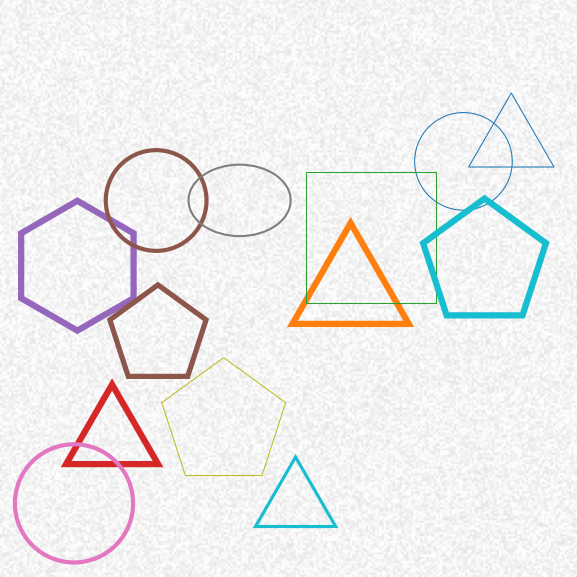[{"shape": "triangle", "thickness": 0.5, "radius": 0.43, "center": [0.885, 0.753]}, {"shape": "circle", "thickness": 0.5, "radius": 0.42, "center": [0.802, 0.72]}, {"shape": "triangle", "thickness": 3, "radius": 0.58, "center": [0.607, 0.496]}, {"shape": "square", "thickness": 0.5, "radius": 0.57, "center": [0.642, 0.588]}, {"shape": "triangle", "thickness": 3, "radius": 0.46, "center": [0.194, 0.241]}, {"shape": "hexagon", "thickness": 3, "radius": 0.56, "center": [0.134, 0.539]}, {"shape": "circle", "thickness": 2, "radius": 0.44, "center": [0.27, 0.652]}, {"shape": "pentagon", "thickness": 2.5, "radius": 0.44, "center": [0.274, 0.418]}, {"shape": "circle", "thickness": 2, "radius": 0.51, "center": [0.128, 0.128]}, {"shape": "oval", "thickness": 1, "radius": 0.44, "center": [0.415, 0.652]}, {"shape": "pentagon", "thickness": 0.5, "radius": 0.56, "center": [0.387, 0.267]}, {"shape": "pentagon", "thickness": 3, "radius": 0.56, "center": [0.839, 0.544]}, {"shape": "triangle", "thickness": 1.5, "radius": 0.4, "center": [0.512, 0.128]}]